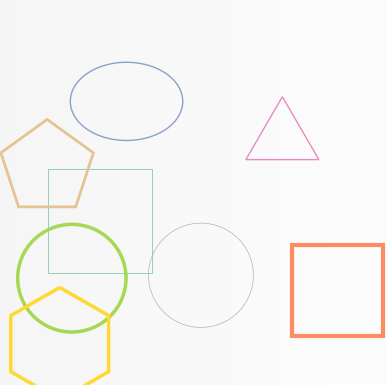[{"shape": "square", "thickness": 0.5, "radius": 0.68, "center": [0.258, 0.425]}, {"shape": "square", "thickness": 3, "radius": 0.59, "center": [0.872, 0.245]}, {"shape": "oval", "thickness": 1, "radius": 0.73, "center": [0.327, 0.737]}, {"shape": "triangle", "thickness": 1, "radius": 0.54, "center": [0.729, 0.64]}, {"shape": "circle", "thickness": 2.5, "radius": 0.7, "center": [0.185, 0.277]}, {"shape": "hexagon", "thickness": 2.5, "radius": 0.73, "center": [0.154, 0.107]}, {"shape": "pentagon", "thickness": 2, "radius": 0.63, "center": [0.122, 0.564]}, {"shape": "circle", "thickness": 0.5, "radius": 0.68, "center": [0.519, 0.285]}]